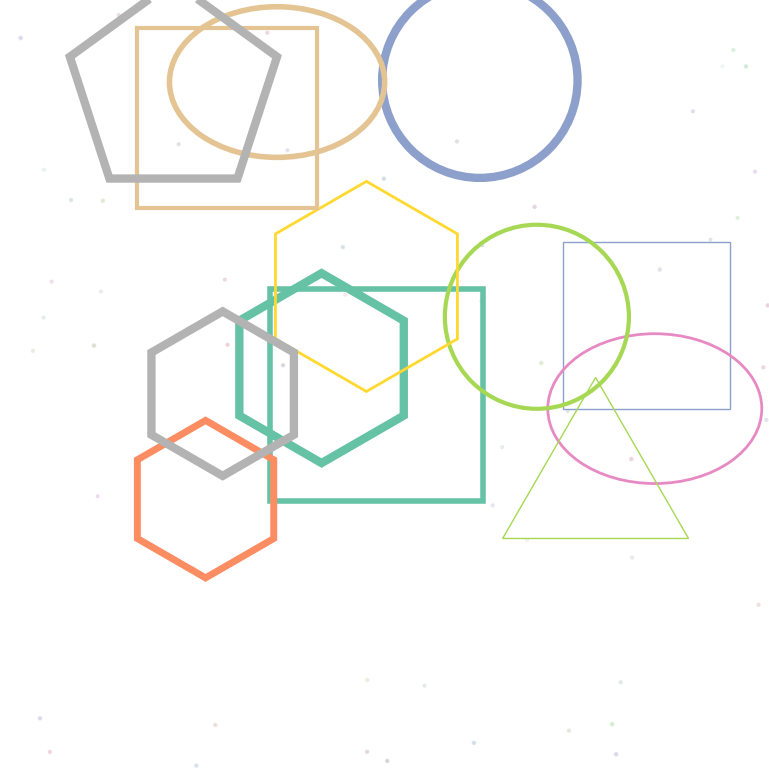[{"shape": "hexagon", "thickness": 3, "radius": 0.62, "center": [0.418, 0.522]}, {"shape": "square", "thickness": 2, "radius": 0.69, "center": [0.489, 0.487]}, {"shape": "hexagon", "thickness": 2.5, "radius": 0.51, "center": [0.267, 0.352]}, {"shape": "square", "thickness": 0.5, "radius": 0.54, "center": [0.84, 0.578]}, {"shape": "circle", "thickness": 3, "radius": 0.63, "center": [0.623, 0.896]}, {"shape": "oval", "thickness": 1, "radius": 0.69, "center": [0.85, 0.469]}, {"shape": "circle", "thickness": 1.5, "radius": 0.6, "center": [0.697, 0.589]}, {"shape": "triangle", "thickness": 0.5, "radius": 0.7, "center": [0.773, 0.37]}, {"shape": "hexagon", "thickness": 1, "radius": 0.68, "center": [0.476, 0.628]}, {"shape": "oval", "thickness": 2, "radius": 0.7, "center": [0.36, 0.893]}, {"shape": "square", "thickness": 1.5, "radius": 0.59, "center": [0.295, 0.847]}, {"shape": "pentagon", "thickness": 3, "radius": 0.71, "center": [0.225, 0.883]}, {"shape": "hexagon", "thickness": 3, "radius": 0.53, "center": [0.289, 0.489]}]